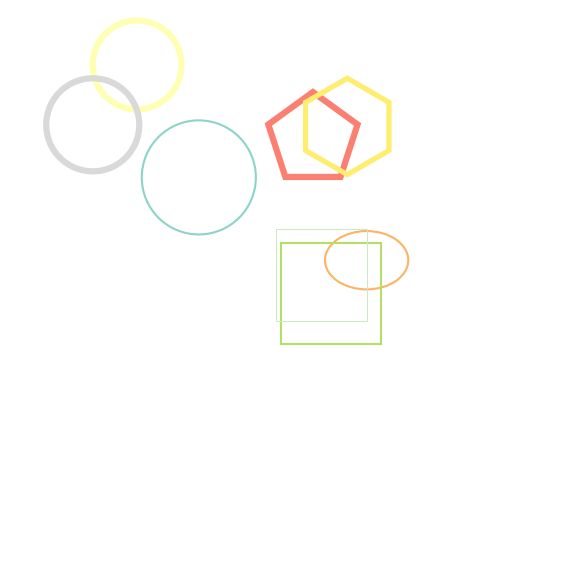[{"shape": "circle", "thickness": 1, "radius": 0.49, "center": [0.344, 0.692]}, {"shape": "circle", "thickness": 3, "radius": 0.38, "center": [0.237, 0.887]}, {"shape": "pentagon", "thickness": 3, "radius": 0.41, "center": [0.542, 0.758]}, {"shape": "oval", "thickness": 1, "radius": 0.36, "center": [0.635, 0.549]}, {"shape": "square", "thickness": 1, "radius": 0.43, "center": [0.573, 0.491]}, {"shape": "circle", "thickness": 3, "radius": 0.4, "center": [0.161, 0.783]}, {"shape": "square", "thickness": 0.5, "radius": 0.4, "center": [0.557, 0.524]}, {"shape": "hexagon", "thickness": 2.5, "radius": 0.42, "center": [0.601, 0.78]}]